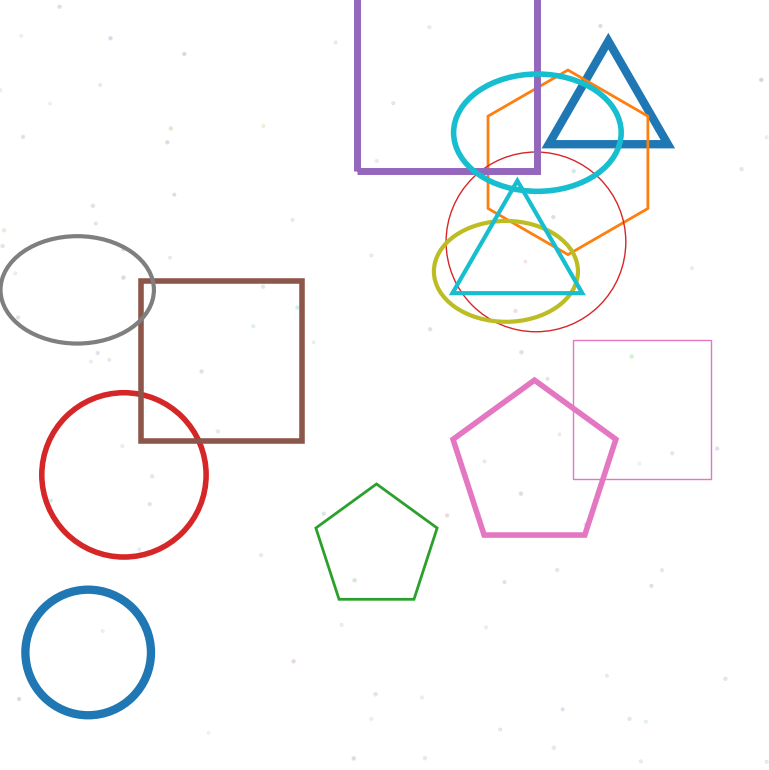[{"shape": "triangle", "thickness": 3, "radius": 0.45, "center": [0.79, 0.857]}, {"shape": "circle", "thickness": 3, "radius": 0.41, "center": [0.115, 0.153]}, {"shape": "hexagon", "thickness": 1, "radius": 0.6, "center": [0.738, 0.789]}, {"shape": "pentagon", "thickness": 1, "radius": 0.41, "center": [0.489, 0.289]}, {"shape": "circle", "thickness": 2, "radius": 0.53, "center": [0.161, 0.383]}, {"shape": "circle", "thickness": 0.5, "radius": 0.58, "center": [0.696, 0.686]}, {"shape": "square", "thickness": 2.5, "radius": 0.58, "center": [0.581, 0.894]}, {"shape": "square", "thickness": 2, "radius": 0.52, "center": [0.288, 0.531]}, {"shape": "pentagon", "thickness": 2, "radius": 0.56, "center": [0.694, 0.395]}, {"shape": "square", "thickness": 0.5, "radius": 0.45, "center": [0.833, 0.468]}, {"shape": "oval", "thickness": 1.5, "radius": 0.5, "center": [0.1, 0.624]}, {"shape": "oval", "thickness": 1.5, "radius": 0.47, "center": [0.657, 0.648]}, {"shape": "oval", "thickness": 2, "radius": 0.54, "center": [0.698, 0.828]}, {"shape": "triangle", "thickness": 1.5, "radius": 0.49, "center": [0.672, 0.668]}]